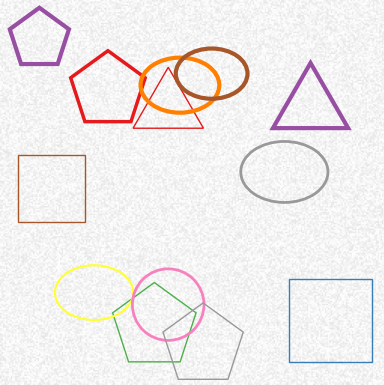[{"shape": "triangle", "thickness": 1, "radius": 0.53, "center": [0.437, 0.72]}, {"shape": "pentagon", "thickness": 2.5, "radius": 0.51, "center": [0.28, 0.766]}, {"shape": "square", "thickness": 1, "radius": 0.54, "center": [0.859, 0.167]}, {"shape": "pentagon", "thickness": 1, "radius": 0.57, "center": [0.401, 0.152]}, {"shape": "pentagon", "thickness": 3, "radius": 0.4, "center": [0.102, 0.899]}, {"shape": "triangle", "thickness": 3, "radius": 0.56, "center": [0.807, 0.724]}, {"shape": "oval", "thickness": 3, "radius": 0.51, "center": [0.467, 0.779]}, {"shape": "oval", "thickness": 1.5, "radius": 0.51, "center": [0.244, 0.24]}, {"shape": "oval", "thickness": 3, "radius": 0.47, "center": [0.55, 0.809]}, {"shape": "square", "thickness": 1, "radius": 0.43, "center": [0.134, 0.51]}, {"shape": "circle", "thickness": 2, "radius": 0.46, "center": [0.437, 0.209]}, {"shape": "pentagon", "thickness": 1, "radius": 0.55, "center": [0.528, 0.104]}, {"shape": "oval", "thickness": 2, "radius": 0.57, "center": [0.739, 0.553]}]